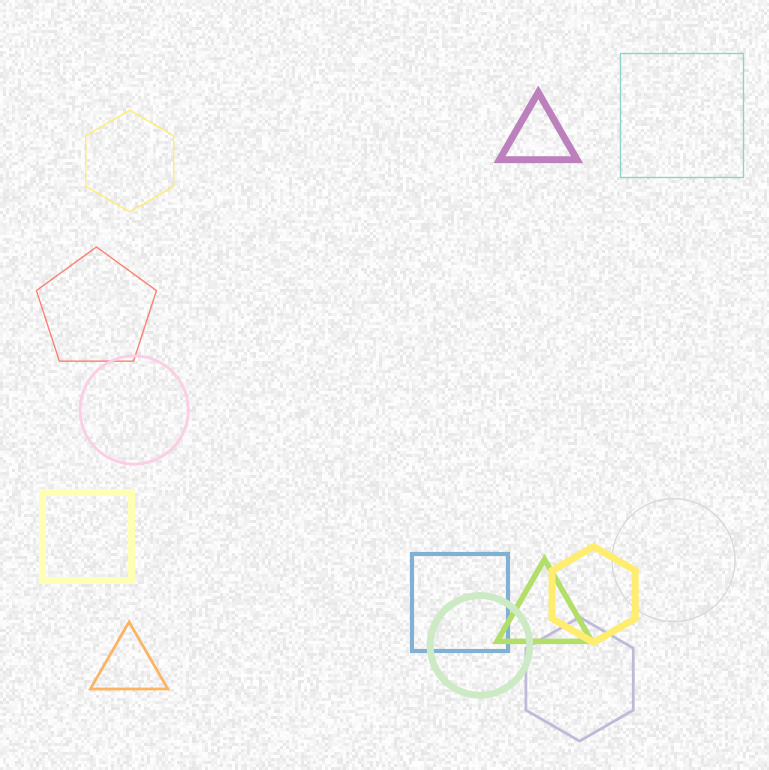[{"shape": "square", "thickness": 0.5, "radius": 0.4, "center": [0.885, 0.851]}, {"shape": "square", "thickness": 2.5, "radius": 0.29, "center": [0.113, 0.304]}, {"shape": "hexagon", "thickness": 1, "radius": 0.4, "center": [0.753, 0.118]}, {"shape": "pentagon", "thickness": 0.5, "radius": 0.41, "center": [0.125, 0.597]}, {"shape": "square", "thickness": 1.5, "radius": 0.31, "center": [0.597, 0.217]}, {"shape": "triangle", "thickness": 1, "radius": 0.29, "center": [0.168, 0.134]}, {"shape": "triangle", "thickness": 2, "radius": 0.36, "center": [0.707, 0.203]}, {"shape": "circle", "thickness": 1, "radius": 0.35, "center": [0.174, 0.468]}, {"shape": "circle", "thickness": 0.5, "radius": 0.4, "center": [0.875, 0.273]}, {"shape": "triangle", "thickness": 2.5, "radius": 0.29, "center": [0.699, 0.822]}, {"shape": "circle", "thickness": 2.5, "radius": 0.32, "center": [0.623, 0.162]}, {"shape": "hexagon", "thickness": 0.5, "radius": 0.33, "center": [0.168, 0.791]}, {"shape": "hexagon", "thickness": 2.5, "radius": 0.31, "center": [0.771, 0.228]}]